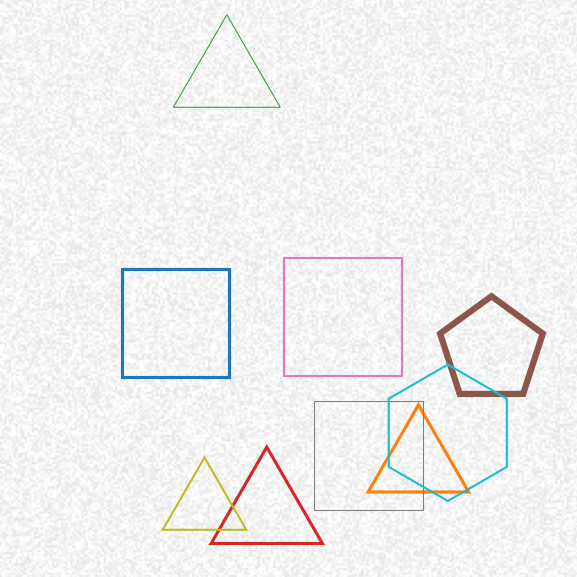[{"shape": "square", "thickness": 1.5, "radius": 0.47, "center": [0.304, 0.44]}, {"shape": "triangle", "thickness": 1.5, "radius": 0.5, "center": [0.725, 0.197]}, {"shape": "triangle", "thickness": 0.5, "radius": 0.53, "center": [0.393, 0.867]}, {"shape": "triangle", "thickness": 1.5, "radius": 0.56, "center": [0.462, 0.114]}, {"shape": "pentagon", "thickness": 3, "radius": 0.47, "center": [0.851, 0.393]}, {"shape": "square", "thickness": 1, "radius": 0.51, "center": [0.594, 0.45]}, {"shape": "square", "thickness": 0.5, "radius": 0.47, "center": [0.639, 0.21]}, {"shape": "triangle", "thickness": 1, "radius": 0.42, "center": [0.354, 0.123]}, {"shape": "hexagon", "thickness": 1, "radius": 0.59, "center": [0.775, 0.25]}]